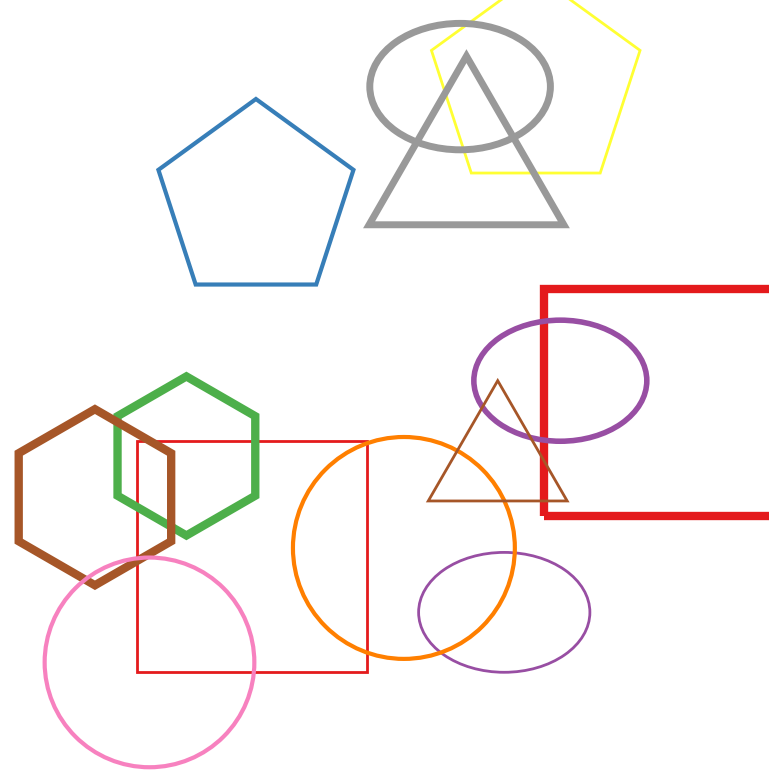[{"shape": "square", "thickness": 3, "radius": 0.74, "center": [0.853, 0.477]}, {"shape": "square", "thickness": 1, "radius": 0.75, "center": [0.327, 0.277]}, {"shape": "pentagon", "thickness": 1.5, "radius": 0.67, "center": [0.332, 0.738]}, {"shape": "hexagon", "thickness": 3, "radius": 0.52, "center": [0.242, 0.408]}, {"shape": "oval", "thickness": 2, "radius": 0.56, "center": [0.728, 0.506]}, {"shape": "oval", "thickness": 1, "radius": 0.56, "center": [0.655, 0.205]}, {"shape": "circle", "thickness": 1.5, "radius": 0.72, "center": [0.525, 0.288]}, {"shape": "pentagon", "thickness": 1, "radius": 0.71, "center": [0.696, 0.891]}, {"shape": "triangle", "thickness": 1, "radius": 0.52, "center": [0.646, 0.401]}, {"shape": "hexagon", "thickness": 3, "radius": 0.57, "center": [0.123, 0.354]}, {"shape": "circle", "thickness": 1.5, "radius": 0.68, "center": [0.194, 0.14]}, {"shape": "oval", "thickness": 2.5, "radius": 0.59, "center": [0.598, 0.888]}, {"shape": "triangle", "thickness": 2.5, "radius": 0.73, "center": [0.606, 0.781]}]